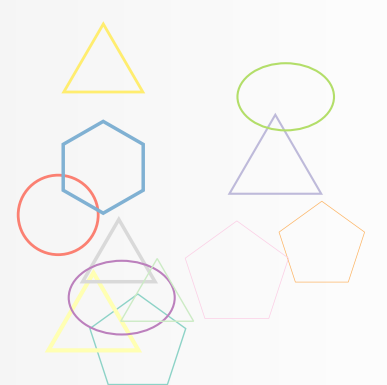[{"shape": "pentagon", "thickness": 1, "radius": 0.65, "center": [0.356, 0.106]}, {"shape": "triangle", "thickness": 3, "radius": 0.67, "center": [0.241, 0.157]}, {"shape": "triangle", "thickness": 1.5, "radius": 0.68, "center": [0.71, 0.565]}, {"shape": "circle", "thickness": 2, "radius": 0.52, "center": [0.15, 0.442]}, {"shape": "hexagon", "thickness": 2.5, "radius": 0.6, "center": [0.266, 0.565]}, {"shape": "pentagon", "thickness": 0.5, "radius": 0.58, "center": [0.831, 0.361]}, {"shape": "oval", "thickness": 1.5, "radius": 0.62, "center": [0.737, 0.749]}, {"shape": "pentagon", "thickness": 0.5, "radius": 0.7, "center": [0.611, 0.286]}, {"shape": "triangle", "thickness": 2.5, "radius": 0.54, "center": [0.307, 0.322]}, {"shape": "oval", "thickness": 1.5, "radius": 0.68, "center": [0.314, 0.227]}, {"shape": "triangle", "thickness": 1, "radius": 0.54, "center": [0.406, 0.22]}, {"shape": "triangle", "thickness": 2, "radius": 0.59, "center": [0.267, 0.82]}]